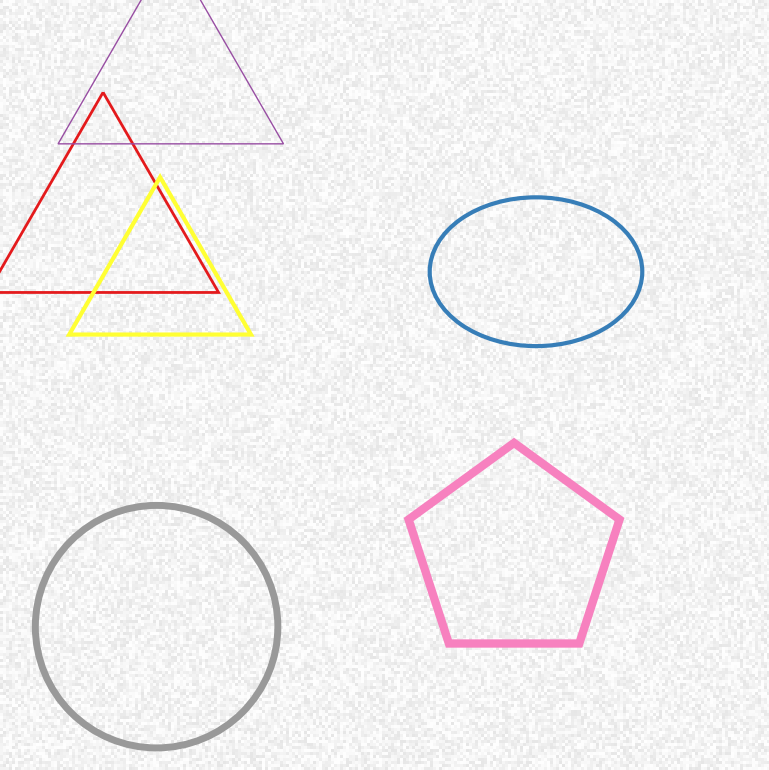[{"shape": "triangle", "thickness": 1, "radius": 0.87, "center": [0.134, 0.707]}, {"shape": "oval", "thickness": 1.5, "radius": 0.69, "center": [0.696, 0.647]}, {"shape": "triangle", "thickness": 0.5, "radius": 0.84, "center": [0.222, 0.898]}, {"shape": "triangle", "thickness": 1.5, "radius": 0.68, "center": [0.208, 0.634]}, {"shape": "pentagon", "thickness": 3, "radius": 0.72, "center": [0.668, 0.281]}, {"shape": "circle", "thickness": 2.5, "radius": 0.79, "center": [0.203, 0.186]}]